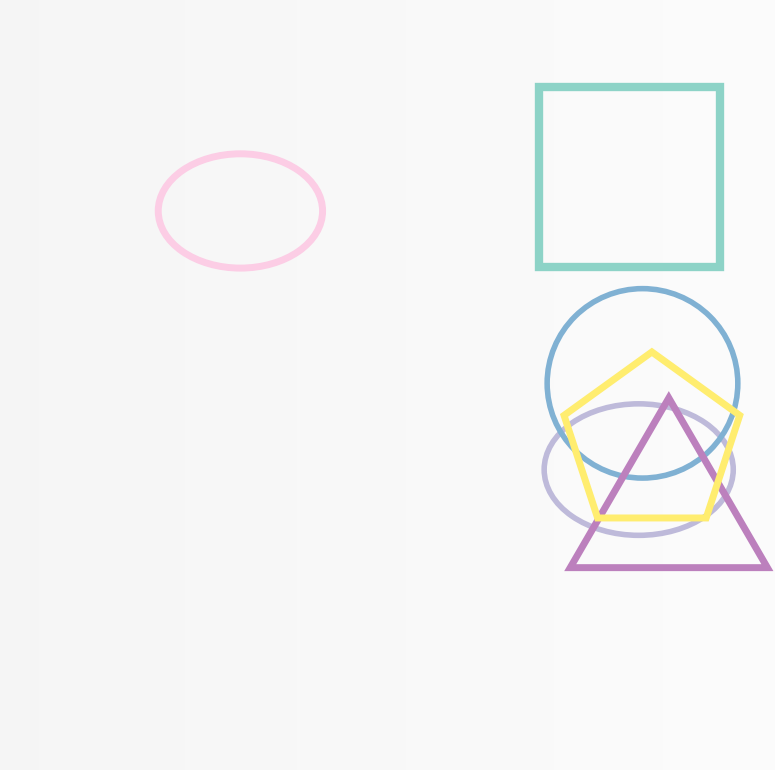[{"shape": "square", "thickness": 3, "radius": 0.59, "center": [0.812, 0.771]}, {"shape": "oval", "thickness": 2, "radius": 0.61, "center": [0.824, 0.39]}, {"shape": "circle", "thickness": 2, "radius": 0.62, "center": [0.829, 0.502]}, {"shape": "oval", "thickness": 2.5, "radius": 0.53, "center": [0.31, 0.726]}, {"shape": "triangle", "thickness": 2.5, "radius": 0.73, "center": [0.863, 0.336]}, {"shape": "pentagon", "thickness": 2.5, "radius": 0.6, "center": [0.841, 0.424]}]